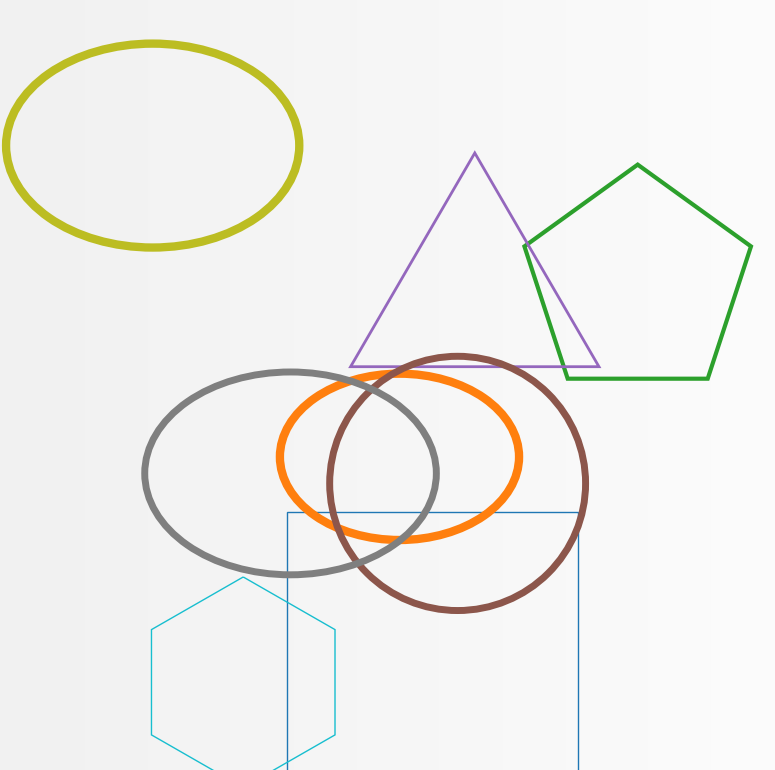[{"shape": "square", "thickness": 0.5, "radius": 0.94, "center": [0.558, 0.148]}, {"shape": "oval", "thickness": 3, "radius": 0.77, "center": [0.515, 0.407]}, {"shape": "pentagon", "thickness": 1.5, "radius": 0.77, "center": [0.823, 0.633]}, {"shape": "triangle", "thickness": 1, "radius": 0.93, "center": [0.613, 0.616]}, {"shape": "circle", "thickness": 2.5, "radius": 0.83, "center": [0.59, 0.372]}, {"shape": "oval", "thickness": 2.5, "radius": 0.94, "center": [0.375, 0.385]}, {"shape": "oval", "thickness": 3, "radius": 0.95, "center": [0.197, 0.811]}, {"shape": "hexagon", "thickness": 0.5, "radius": 0.68, "center": [0.314, 0.114]}]